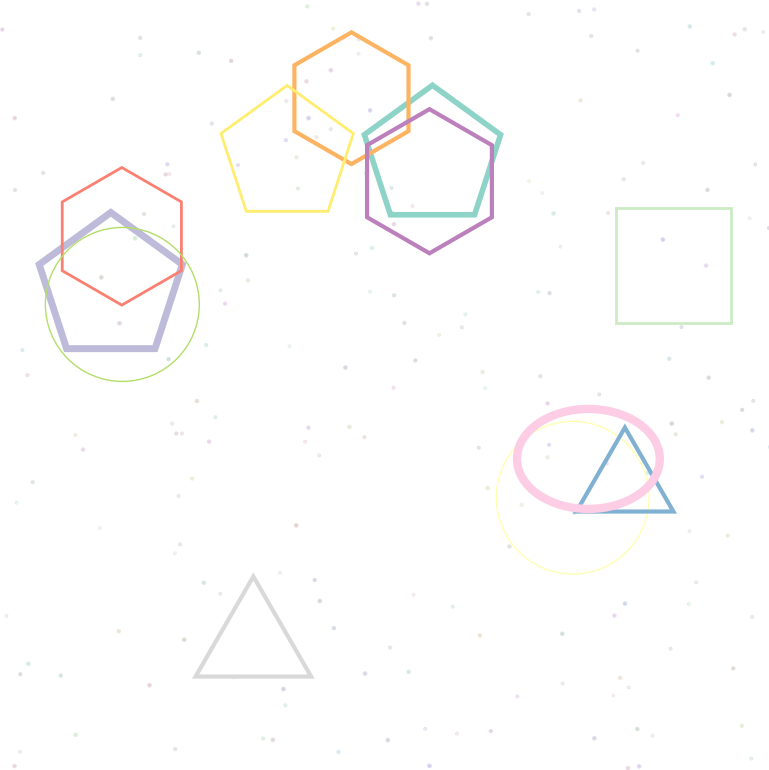[{"shape": "pentagon", "thickness": 2, "radius": 0.47, "center": [0.562, 0.796]}, {"shape": "circle", "thickness": 0.5, "radius": 0.5, "center": [0.744, 0.354]}, {"shape": "pentagon", "thickness": 2.5, "radius": 0.49, "center": [0.144, 0.626]}, {"shape": "hexagon", "thickness": 1, "radius": 0.45, "center": [0.158, 0.693]}, {"shape": "triangle", "thickness": 1.5, "radius": 0.36, "center": [0.812, 0.372]}, {"shape": "hexagon", "thickness": 1.5, "radius": 0.43, "center": [0.456, 0.872]}, {"shape": "circle", "thickness": 0.5, "radius": 0.5, "center": [0.159, 0.605]}, {"shape": "oval", "thickness": 3, "radius": 0.46, "center": [0.764, 0.404]}, {"shape": "triangle", "thickness": 1.5, "radius": 0.43, "center": [0.329, 0.165]}, {"shape": "hexagon", "thickness": 1.5, "radius": 0.47, "center": [0.558, 0.765]}, {"shape": "square", "thickness": 1, "radius": 0.37, "center": [0.875, 0.655]}, {"shape": "pentagon", "thickness": 1, "radius": 0.45, "center": [0.373, 0.799]}]